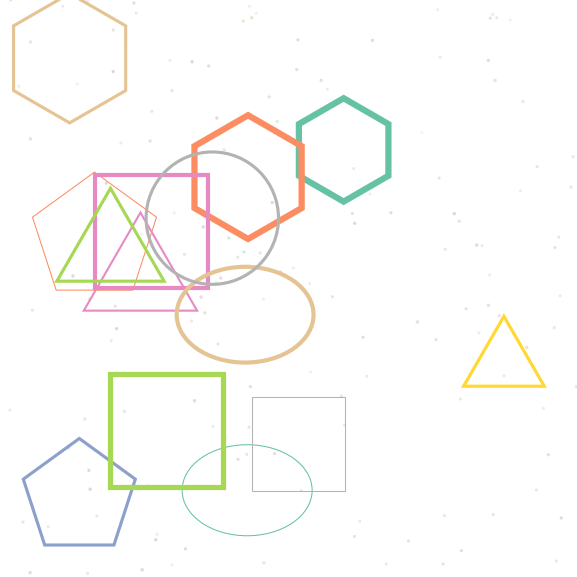[{"shape": "hexagon", "thickness": 3, "radius": 0.45, "center": [0.595, 0.74]}, {"shape": "oval", "thickness": 0.5, "radius": 0.56, "center": [0.428, 0.15]}, {"shape": "hexagon", "thickness": 3, "radius": 0.54, "center": [0.43, 0.692]}, {"shape": "pentagon", "thickness": 0.5, "radius": 0.56, "center": [0.164, 0.588]}, {"shape": "pentagon", "thickness": 1.5, "radius": 0.51, "center": [0.137, 0.138]}, {"shape": "triangle", "thickness": 1, "radius": 0.57, "center": [0.243, 0.518]}, {"shape": "square", "thickness": 2, "radius": 0.49, "center": [0.263, 0.599]}, {"shape": "triangle", "thickness": 1.5, "radius": 0.54, "center": [0.191, 0.566]}, {"shape": "square", "thickness": 2.5, "radius": 0.49, "center": [0.288, 0.253]}, {"shape": "triangle", "thickness": 1.5, "radius": 0.4, "center": [0.873, 0.371]}, {"shape": "hexagon", "thickness": 1.5, "radius": 0.56, "center": [0.121, 0.898]}, {"shape": "oval", "thickness": 2, "radius": 0.59, "center": [0.424, 0.454]}, {"shape": "square", "thickness": 0.5, "radius": 0.41, "center": [0.517, 0.23]}, {"shape": "circle", "thickness": 1.5, "radius": 0.57, "center": [0.368, 0.621]}]